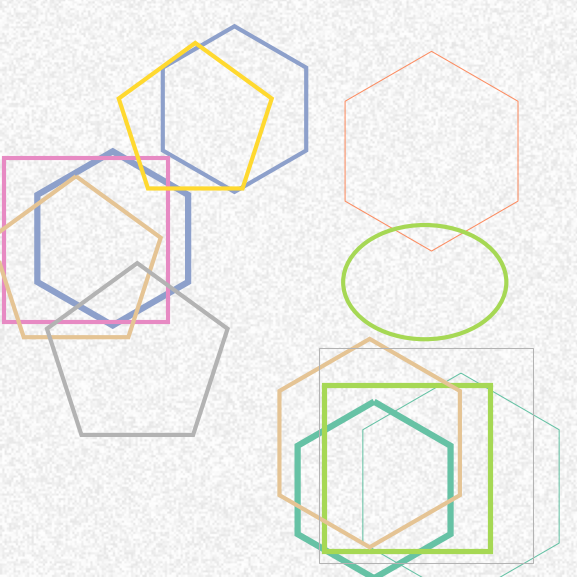[{"shape": "hexagon", "thickness": 0.5, "radius": 0.98, "center": [0.798, 0.157]}, {"shape": "hexagon", "thickness": 3, "radius": 0.76, "center": [0.648, 0.151]}, {"shape": "hexagon", "thickness": 0.5, "radius": 0.86, "center": [0.747, 0.737]}, {"shape": "hexagon", "thickness": 3, "radius": 0.75, "center": [0.195, 0.586]}, {"shape": "hexagon", "thickness": 2, "radius": 0.72, "center": [0.406, 0.81]}, {"shape": "square", "thickness": 2, "radius": 0.71, "center": [0.15, 0.584]}, {"shape": "square", "thickness": 2.5, "radius": 0.72, "center": [0.705, 0.189]}, {"shape": "oval", "thickness": 2, "radius": 0.71, "center": [0.736, 0.511]}, {"shape": "pentagon", "thickness": 2, "radius": 0.7, "center": [0.338, 0.785]}, {"shape": "hexagon", "thickness": 2, "radius": 0.9, "center": [0.64, 0.232]}, {"shape": "pentagon", "thickness": 2, "radius": 0.77, "center": [0.132, 0.54]}, {"shape": "pentagon", "thickness": 2, "radius": 0.82, "center": [0.238, 0.379]}, {"shape": "square", "thickness": 0.5, "radius": 0.93, "center": [0.737, 0.21]}]